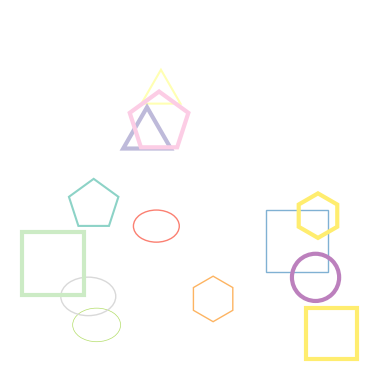[{"shape": "pentagon", "thickness": 1.5, "radius": 0.34, "center": [0.243, 0.468]}, {"shape": "triangle", "thickness": 1.5, "radius": 0.29, "center": [0.418, 0.76]}, {"shape": "triangle", "thickness": 3, "radius": 0.36, "center": [0.382, 0.65]}, {"shape": "oval", "thickness": 1, "radius": 0.3, "center": [0.406, 0.413]}, {"shape": "square", "thickness": 1, "radius": 0.4, "center": [0.771, 0.375]}, {"shape": "hexagon", "thickness": 1, "radius": 0.3, "center": [0.554, 0.224]}, {"shape": "oval", "thickness": 0.5, "radius": 0.31, "center": [0.251, 0.156]}, {"shape": "pentagon", "thickness": 3, "radius": 0.4, "center": [0.413, 0.682]}, {"shape": "oval", "thickness": 1, "radius": 0.36, "center": [0.229, 0.23]}, {"shape": "circle", "thickness": 3, "radius": 0.31, "center": [0.82, 0.28]}, {"shape": "square", "thickness": 3, "radius": 0.4, "center": [0.138, 0.316]}, {"shape": "hexagon", "thickness": 3, "radius": 0.29, "center": [0.826, 0.44]}, {"shape": "square", "thickness": 3, "radius": 0.33, "center": [0.86, 0.135]}]